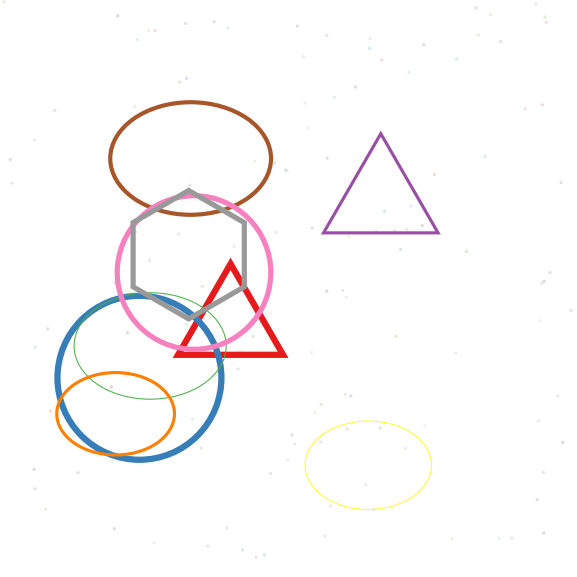[{"shape": "triangle", "thickness": 3, "radius": 0.52, "center": [0.399, 0.437]}, {"shape": "circle", "thickness": 3, "radius": 0.71, "center": [0.241, 0.345]}, {"shape": "oval", "thickness": 0.5, "radius": 0.66, "center": [0.26, 0.4]}, {"shape": "triangle", "thickness": 1.5, "radius": 0.57, "center": [0.659, 0.653]}, {"shape": "oval", "thickness": 1.5, "radius": 0.51, "center": [0.2, 0.283]}, {"shape": "oval", "thickness": 0.5, "radius": 0.55, "center": [0.638, 0.194]}, {"shape": "oval", "thickness": 2, "radius": 0.7, "center": [0.33, 0.725]}, {"shape": "circle", "thickness": 2.5, "radius": 0.66, "center": [0.336, 0.527]}, {"shape": "hexagon", "thickness": 2.5, "radius": 0.56, "center": [0.327, 0.558]}]